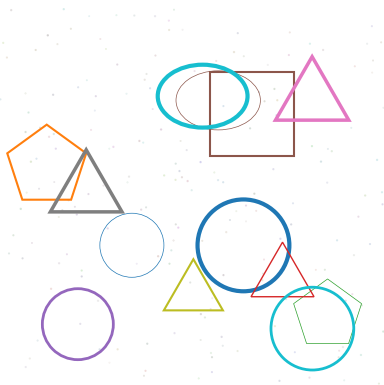[{"shape": "circle", "thickness": 3, "radius": 0.6, "center": [0.632, 0.363]}, {"shape": "circle", "thickness": 0.5, "radius": 0.42, "center": [0.343, 0.363]}, {"shape": "pentagon", "thickness": 1.5, "radius": 0.54, "center": [0.121, 0.568]}, {"shape": "pentagon", "thickness": 0.5, "radius": 0.46, "center": [0.851, 0.183]}, {"shape": "triangle", "thickness": 1, "radius": 0.47, "center": [0.734, 0.276]}, {"shape": "circle", "thickness": 2, "radius": 0.46, "center": [0.202, 0.158]}, {"shape": "square", "thickness": 1.5, "radius": 0.55, "center": [0.655, 0.705]}, {"shape": "oval", "thickness": 0.5, "radius": 0.55, "center": [0.567, 0.739]}, {"shape": "triangle", "thickness": 2.5, "radius": 0.55, "center": [0.811, 0.743]}, {"shape": "triangle", "thickness": 2.5, "radius": 0.54, "center": [0.224, 0.503]}, {"shape": "triangle", "thickness": 1.5, "radius": 0.44, "center": [0.502, 0.238]}, {"shape": "oval", "thickness": 3, "radius": 0.58, "center": [0.526, 0.75]}, {"shape": "circle", "thickness": 2, "radius": 0.54, "center": [0.811, 0.146]}]